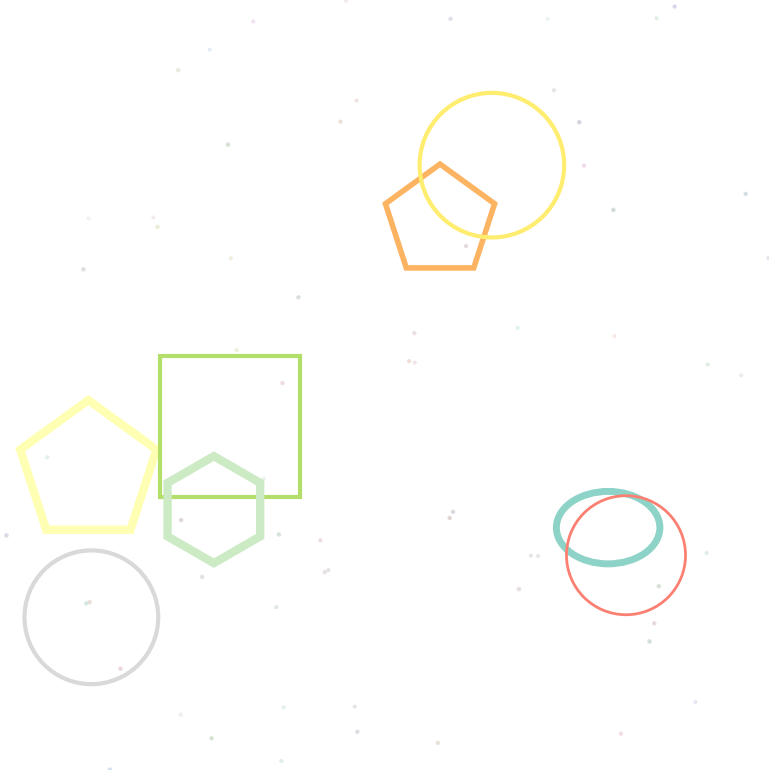[{"shape": "oval", "thickness": 2.5, "radius": 0.34, "center": [0.79, 0.315]}, {"shape": "pentagon", "thickness": 3, "radius": 0.47, "center": [0.115, 0.387]}, {"shape": "circle", "thickness": 1, "radius": 0.39, "center": [0.813, 0.279]}, {"shape": "pentagon", "thickness": 2, "radius": 0.37, "center": [0.571, 0.712]}, {"shape": "square", "thickness": 1.5, "radius": 0.46, "center": [0.299, 0.446]}, {"shape": "circle", "thickness": 1.5, "radius": 0.43, "center": [0.119, 0.198]}, {"shape": "hexagon", "thickness": 3, "radius": 0.35, "center": [0.278, 0.338]}, {"shape": "circle", "thickness": 1.5, "radius": 0.47, "center": [0.639, 0.786]}]